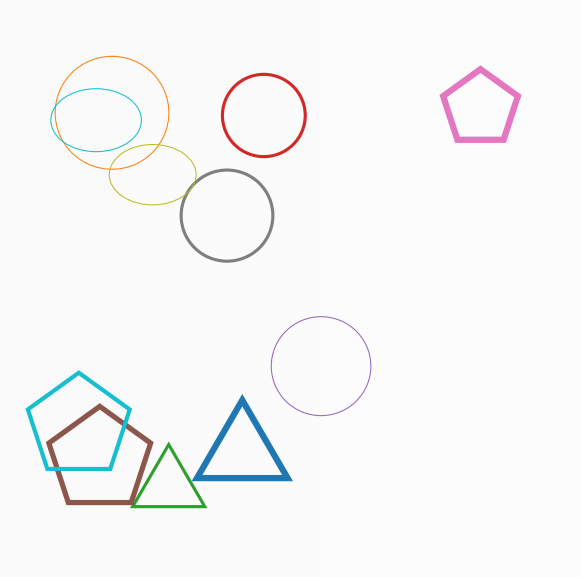[{"shape": "triangle", "thickness": 3, "radius": 0.45, "center": [0.417, 0.216]}, {"shape": "circle", "thickness": 0.5, "radius": 0.49, "center": [0.193, 0.804]}, {"shape": "triangle", "thickness": 1.5, "radius": 0.36, "center": [0.29, 0.158]}, {"shape": "circle", "thickness": 1.5, "radius": 0.36, "center": [0.454, 0.799]}, {"shape": "circle", "thickness": 0.5, "radius": 0.43, "center": [0.552, 0.365]}, {"shape": "pentagon", "thickness": 2.5, "radius": 0.46, "center": [0.172, 0.203]}, {"shape": "pentagon", "thickness": 3, "radius": 0.34, "center": [0.827, 0.812]}, {"shape": "circle", "thickness": 1.5, "radius": 0.39, "center": [0.391, 0.626]}, {"shape": "oval", "thickness": 0.5, "radius": 0.37, "center": [0.263, 0.697]}, {"shape": "pentagon", "thickness": 2, "radius": 0.46, "center": [0.136, 0.262]}, {"shape": "oval", "thickness": 0.5, "radius": 0.39, "center": [0.165, 0.791]}]